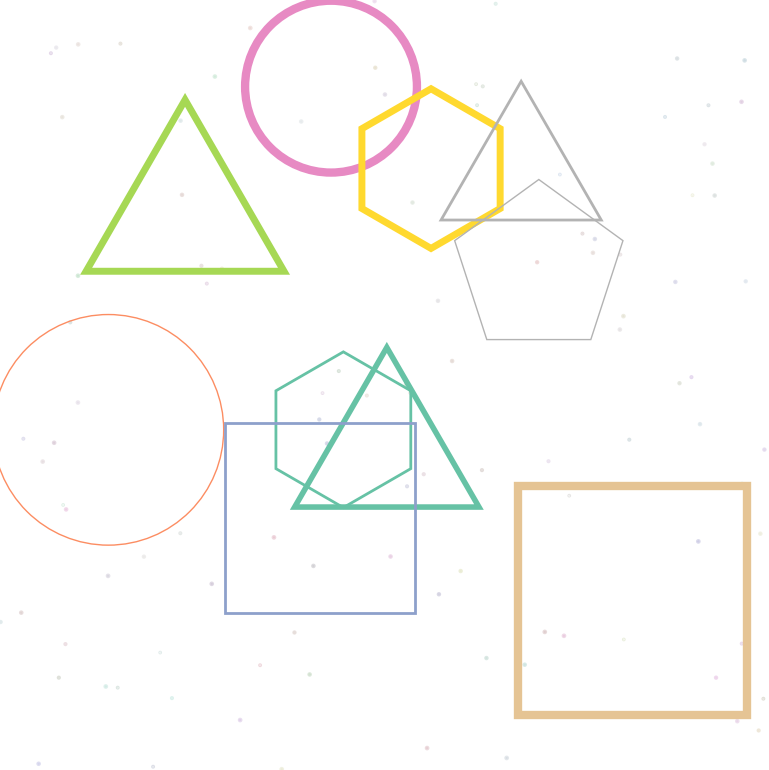[{"shape": "triangle", "thickness": 2, "radius": 0.69, "center": [0.502, 0.411]}, {"shape": "hexagon", "thickness": 1, "radius": 0.51, "center": [0.446, 0.442]}, {"shape": "circle", "thickness": 0.5, "radius": 0.75, "center": [0.141, 0.442]}, {"shape": "square", "thickness": 1, "radius": 0.62, "center": [0.416, 0.327]}, {"shape": "circle", "thickness": 3, "radius": 0.56, "center": [0.43, 0.887]}, {"shape": "triangle", "thickness": 2.5, "radius": 0.74, "center": [0.24, 0.722]}, {"shape": "hexagon", "thickness": 2.5, "radius": 0.52, "center": [0.56, 0.781]}, {"shape": "square", "thickness": 3, "radius": 0.74, "center": [0.821, 0.22]}, {"shape": "pentagon", "thickness": 0.5, "radius": 0.57, "center": [0.7, 0.652]}, {"shape": "triangle", "thickness": 1, "radius": 0.6, "center": [0.677, 0.774]}]